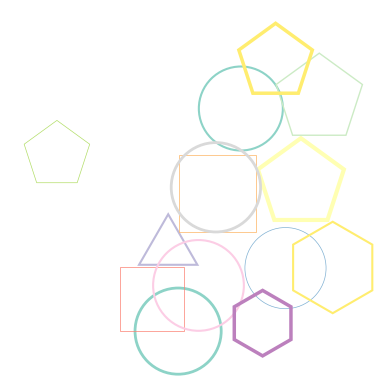[{"shape": "circle", "thickness": 2, "radius": 0.56, "center": [0.463, 0.14]}, {"shape": "circle", "thickness": 1.5, "radius": 0.55, "center": [0.626, 0.718]}, {"shape": "pentagon", "thickness": 3, "radius": 0.59, "center": [0.782, 0.524]}, {"shape": "triangle", "thickness": 1.5, "radius": 0.44, "center": [0.437, 0.356]}, {"shape": "square", "thickness": 0.5, "radius": 0.41, "center": [0.396, 0.224]}, {"shape": "circle", "thickness": 0.5, "radius": 0.53, "center": [0.742, 0.304]}, {"shape": "square", "thickness": 0.5, "radius": 0.5, "center": [0.565, 0.497]}, {"shape": "pentagon", "thickness": 0.5, "radius": 0.45, "center": [0.148, 0.598]}, {"shape": "circle", "thickness": 1.5, "radius": 0.59, "center": [0.516, 0.259]}, {"shape": "circle", "thickness": 2, "radius": 0.58, "center": [0.561, 0.514]}, {"shape": "hexagon", "thickness": 2.5, "radius": 0.42, "center": [0.682, 0.161]}, {"shape": "pentagon", "thickness": 1, "radius": 0.59, "center": [0.829, 0.744]}, {"shape": "hexagon", "thickness": 1.5, "radius": 0.59, "center": [0.864, 0.305]}, {"shape": "pentagon", "thickness": 2.5, "radius": 0.5, "center": [0.716, 0.839]}]